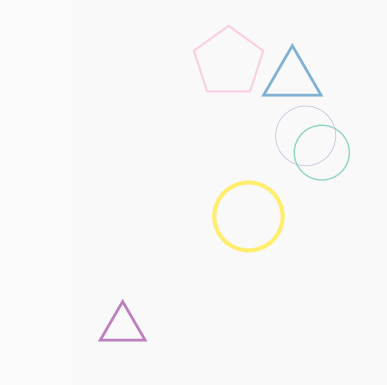[{"shape": "circle", "thickness": 1, "radius": 0.36, "center": [0.83, 0.604]}, {"shape": "circle", "thickness": 0.5, "radius": 0.39, "center": [0.789, 0.647]}, {"shape": "triangle", "thickness": 2, "radius": 0.43, "center": [0.754, 0.796]}, {"shape": "pentagon", "thickness": 1.5, "radius": 0.47, "center": [0.59, 0.839]}, {"shape": "triangle", "thickness": 2, "radius": 0.33, "center": [0.317, 0.15]}, {"shape": "circle", "thickness": 3, "radius": 0.44, "center": [0.641, 0.438]}]